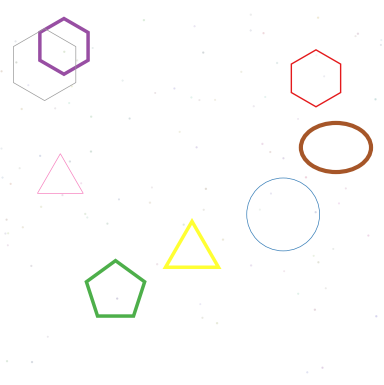[{"shape": "hexagon", "thickness": 1, "radius": 0.37, "center": [0.821, 0.797]}, {"shape": "circle", "thickness": 0.5, "radius": 0.47, "center": [0.736, 0.443]}, {"shape": "pentagon", "thickness": 2.5, "radius": 0.4, "center": [0.3, 0.243]}, {"shape": "hexagon", "thickness": 2.5, "radius": 0.36, "center": [0.166, 0.88]}, {"shape": "triangle", "thickness": 2.5, "radius": 0.4, "center": [0.499, 0.346]}, {"shape": "oval", "thickness": 3, "radius": 0.46, "center": [0.873, 0.617]}, {"shape": "triangle", "thickness": 0.5, "radius": 0.34, "center": [0.157, 0.532]}, {"shape": "hexagon", "thickness": 0.5, "radius": 0.47, "center": [0.116, 0.832]}]